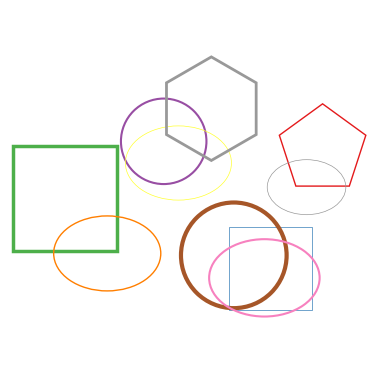[{"shape": "pentagon", "thickness": 1, "radius": 0.59, "center": [0.838, 0.612]}, {"shape": "square", "thickness": 0.5, "radius": 0.54, "center": [0.702, 0.303]}, {"shape": "square", "thickness": 2.5, "radius": 0.68, "center": [0.169, 0.485]}, {"shape": "circle", "thickness": 1.5, "radius": 0.56, "center": [0.425, 0.633]}, {"shape": "oval", "thickness": 1, "radius": 0.7, "center": [0.279, 0.342]}, {"shape": "oval", "thickness": 0.5, "radius": 0.69, "center": [0.463, 0.577]}, {"shape": "circle", "thickness": 3, "radius": 0.69, "center": [0.607, 0.337]}, {"shape": "oval", "thickness": 1.5, "radius": 0.72, "center": [0.687, 0.278]}, {"shape": "oval", "thickness": 0.5, "radius": 0.51, "center": [0.796, 0.514]}, {"shape": "hexagon", "thickness": 2, "radius": 0.67, "center": [0.549, 0.718]}]